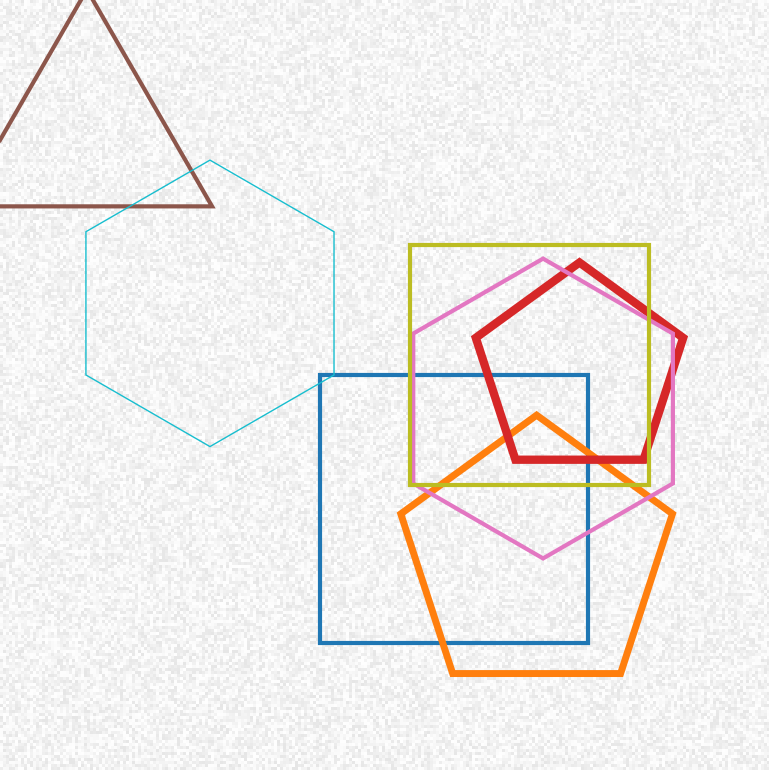[{"shape": "square", "thickness": 1.5, "radius": 0.87, "center": [0.589, 0.339]}, {"shape": "pentagon", "thickness": 2.5, "radius": 0.93, "center": [0.697, 0.275]}, {"shape": "pentagon", "thickness": 3, "radius": 0.71, "center": [0.753, 0.518]}, {"shape": "triangle", "thickness": 1.5, "radius": 0.94, "center": [0.113, 0.826]}, {"shape": "hexagon", "thickness": 1.5, "radius": 0.97, "center": [0.705, 0.469]}, {"shape": "square", "thickness": 1.5, "radius": 0.78, "center": [0.688, 0.526]}, {"shape": "hexagon", "thickness": 0.5, "radius": 0.93, "center": [0.273, 0.606]}]